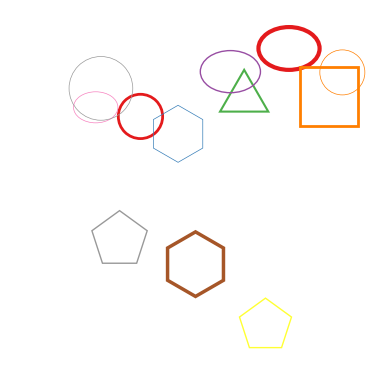[{"shape": "circle", "thickness": 2, "radius": 0.29, "center": [0.365, 0.698]}, {"shape": "oval", "thickness": 3, "radius": 0.4, "center": [0.751, 0.874]}, {"shape": "hexagon", "thickness": 0.5, "radius": 0.37, "center": [0.463, 0.652]}, {"shape": "triangle", "thickness": 1.5, "radius": 0.36, "center": [0.634, 0.746]}, {"shape": "oval", "thickness": 1, "radius": 0.39, "center": [0.598, 0.814]}, {"shape": "circle", "thickness": 0.5, "radius": 0.29, "center": [0.889, 0.812]}, {"shape": "square", "thickness": 2, "radius": 0.38, "center": [0.855, 0.75]}, {"shape": "pentagon", "thickness": 1, "radius": 0.36, "center": [0.69, 0.155]}, {"shape": "hexagon", "thickness": 2.5, "radius": 0.42, "center": [0.508, 0.314]}, {"shape": "oval", "thickness": 0.5, "radius": 0.29, "center": [0.249, 0.721]}, {"shape": "pentagon", "thickness": 1, "radius": 0.38, "center": [0.311, 0.377]}, {"shape": "circle", "thickness": 0.5, "radius": 0.41, "center": [0.262, 0.77]}]